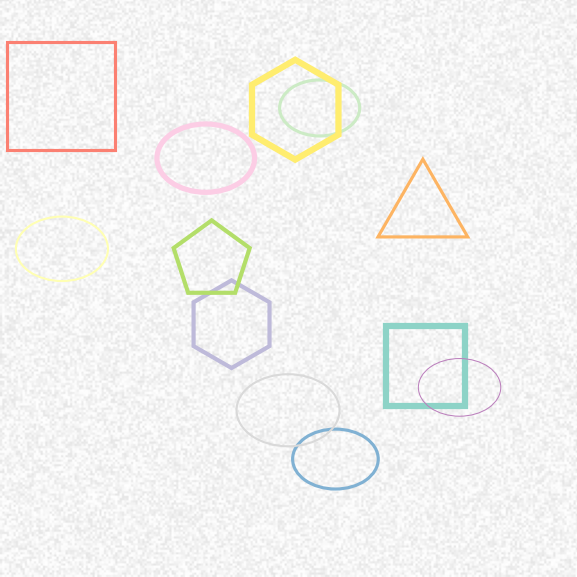[{"shape": "square", "thickness": 3, "radius": 0.34, "center": [0.737, 0.365]}, {"shape": "oval", "thickness": 1, "radius": 0.4, "center": [0.107, 0.568]}, {"shape": "hexagon", "thickness": 2, "radius": 0.38, "center": [0.401, 0.438]}, {"shape": "square", "thickness": 1.5, "radius": 0.47, "center": [0.105, 0.833]}, {"shape": "oval", "thickness": 1.5, "radius": 0.37, "center": [0.581, 0.204]}, {"shape": "triangle", "thickness": 1.5, "radius": 0.45, "center": [0.732, 0.634]}, {"shape": "pentagon", "thickness": 2, "radius": 0.35, "center": [0.366, 0.548]}, {"shape": "oval", "thickness": 2.5, "radius": 0.42, "center": [0.356, 0.725]}, {"shape": "oval", "thickness": 1, "radius": 0.45, "center": [0.499, 0.289]}, {"shape": "oval", "thickness": 0.5, "radius": 0.36, "center": [0.796, 0.328]}, {"shape": "oval", "thickness": 1.5, "radius": 0.35, "center": [0.554, 0.812]}, {"shape": "hexagon", "thickness": 3, "radius": 0.43, "center": [0.511, 0.809]}]